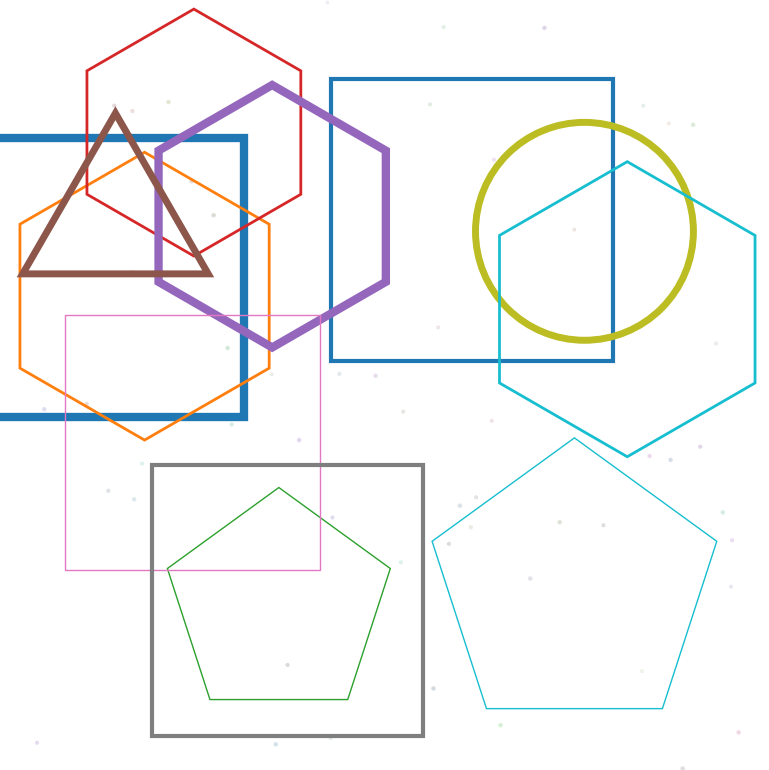[{"shape": "square", "thickness": 3, "radius": 0.91, "center": [0.135, 0.639]}, {"shape": "square", "thickness": 1.5, "radius": 0.92, "center": [0.613, 0.714]}, {"shape": "hexagon", "thickness": 1, "radius": 0.93, "center": [0.188, 0.615]}, {"shape": "pentagon", "thickness": 0.5, "radius": 0.76, "center": [0.362, 0.215]}, {"shape": "hexagon", "thickness": 1, "radius": 0.8, "center": [0.252, 0.828]}, {"shape": "hexagon", "thickness": 3, "radius": 0.85, "center": [0.354, 0.719]}, {"shape": "triangle", "thickness": 2.5, "radius": 0.7, "center": [0.15, 0.714]}, {"shape": "square", "thickness": 0.5, "radius": 0.83, "center": [0.25, 0.426]}, {"shape": "square", "thickness": 1.5, "radius": 0.88, "center": [0.374, 0.22]}, {"shape": "circle", "thickness": 2.5, "radius": 0.71, "center": [0.759, 0.7]}, {"shape": "hexagon", "thickness": 1, "radius": 0.96, "center": [0.815, 0.598]}, {"shape": "pentagon", "thickness": 0.5, "radius": 0.97, "center": [0.746, 0.237]}]